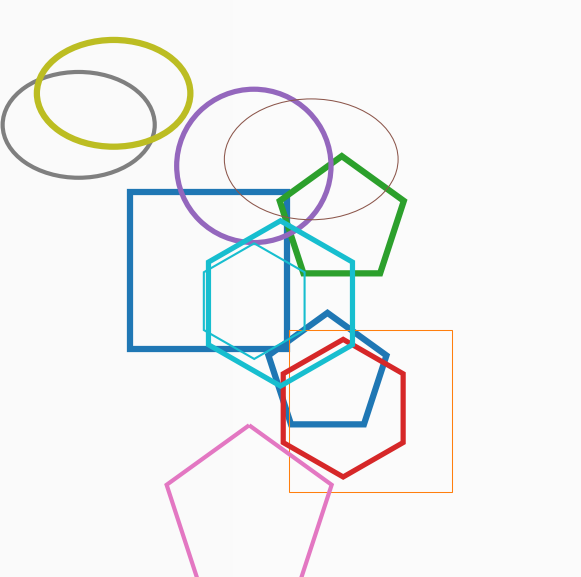[{"shape": "pentagon", "thickness": 3, "radius": 0.53, "center": [0.563, 0.351]}, {"shape": "square", "thickness": 3, "radius": 0.68, "center": [0.359, 0.531]}, {"shape": "square", "thickness": 0.5, "radius": 0.7, "center": [0.638, 0.287]}, {"shape": "pentagon", "thickness": 3, "radius": 0.56, "center": [0.588, 0.617]}, {"shape": "hexagon", "thickness": 2.5, "radius": 0.6, "center": [0.59, 0.292]}, {"shape": "circle", "thickness": 2.5, "radius": 0.66, "center": [0.437, 0.712]}, {"shape": "oval", "thickness": 0.5, "radius": 0.75, "center": [0.535, 0.723]}, {"shape": "pentagon", "thickness": 2, "radius": 0.75, "center": [0.429, 0.113]}, {"shape": "oval", "thickness": 2, "radius": 0.65, "center": [0.135, 0.783]}, {"shape": "oval", "thickness": 3, "radius": 0.66, "center": [0.195, 0.838]}, {"shape": "hexagon", "thickness": 1, "radius": 0.5, "center": [0.437, 0.478]}, {"shape": "hexagon", "thickness": 2.5, "radius": 0.72, "center": [0.483, 0.474]}]